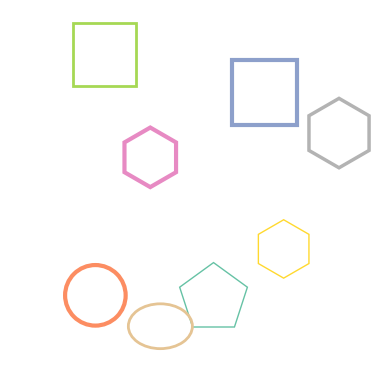[{"shape": "pentagon", "thickness": 1, "radius": 0.46, "center": [0.555, 0.225]}, {"shape": "circle", "thickness": 3, "radius": 0.39, "center": [0.248, 0.233]}, {"shape": "square", "thickness": 3, "radius": 0.42, "center": [0.688, 0.759]}, {"shape": "hexagon", "thickness": 3, "radius": 0.39, "center": [0.39, 0.591]}, {"shape": "square", "thickness": 2, "radius": 0.41, "center": [0.272, 0.859]}, {"shape": "hexagon", "thickness": 1, "radius": 0.38, "center": [0.737, 0.353]}, {"shape": "oval", "thickness": 2, "radius": 0.42, "center": [0.417, 0.153]}, {"shape": "hexagon", "thickness": 2.5, "radius": 0.45, "center": [0.881, 0.654]}]